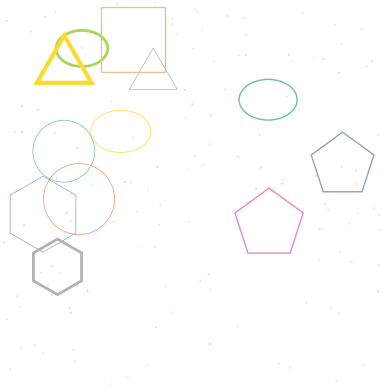[{"shape": "oval", "thickness": 1, "radius": 0.38, "center": [0.696, 0.741]}, {"shape": "circle", "thickness": 0.5, "radius": 0.4, "center": [0.166, 0.607]}, {"shape": "circle", "thickness": 0.5, "radius": 0.46, "center": [0.205, 0.483]}, {"shape": "hexagon", "thickness": 0.5, "radius": 0.49, "center": [0.112, 0.444]}, {"shape": "pentagon", "thickness": 1, "radius": 0.43, "center": [0.89, 0.571]}, {"shape": "pentagon", "thickness": 1, "radius": 0.47, "center": [0.699, 0.418]}, {"shape": "oval", "thickness": 2, "radius": 0.34, "center": [0.213, 0.874]}, {"shape": "triangle", "thickness": 3, "radius": 0.41, "center": [0.167, 0.826]}, {"shape": "oval", "thickness": 0.5, "radius": 0.39, "center": [0.314, 0.659]}, {"shape": "square", "thickness": 1, "radius": 0.42, "center": [0.346, 0.898]}, {"shape": "triangle", "thickness": 0.5, "radius": 0.36, "center": [0.398, 0.803]}, {"shape": "hexagon", "thickness": 2, "radius": 0.36, "center": [0.149, 0.307]}]